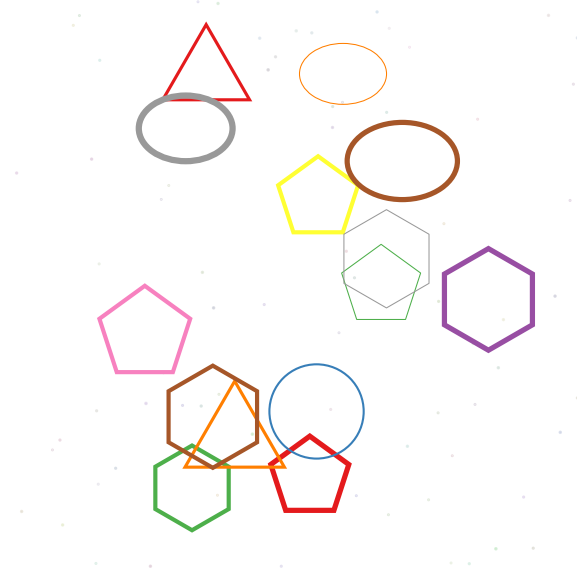[{"shape": "triangle", "thickness": 1.5, "radius": 0.43, "center": [0.357, 0.87]}, {"shape": "pentagon", "thickness": 2.5, "radius": 0.36, "center": [0.536, 0.173]}, {"shape": "circle", "thickness": 1, "radius": 0.41, "center": [0.548, 0.287]}, {"shape": "pentagon", "thickness": 0.5, "radius": 0.36, "center": [0.66, 0.504]}, {"shape": "hexagon", "thickness": 2, "radius": 0.37, "center": [0.333, 0.154]}, {"shape": "hexagon", "thickness": 2.5, "radius": 0.44, "center": [0.846, 0.481]}, {"shape": "oval", "thickness": 0.5, "radius": 0.38, "center": [0.594, 0.871]}, {"shape": "triangle", "thickness": 1.5, "radius": 0.5, "center": [0.406, 0.24]}, {"shape": "pentagon", "thickness": 2, "radius": 0.36, "center": [0.551, 0.656]}, {"shape": "hexagon", "thickness": 2, "radius": 0.44, "center": [0.369, 0.277]}, {"shape": "oval", "thickness": 2.5, "radius": 0.48, "center": [0.697, 0.72]}, {"shape": "pentagon", "thickness": 2, "radius": 0.41, "center": [0.251, 0.422]}, {"shape": "oval", "thickness": 3, "radius": 0.41, "center": [0.322, 0.777]}, {"shape": "hexagon", "thickness": 0.5, "radius": 0.43, "center": [0.669, 0.551]}]